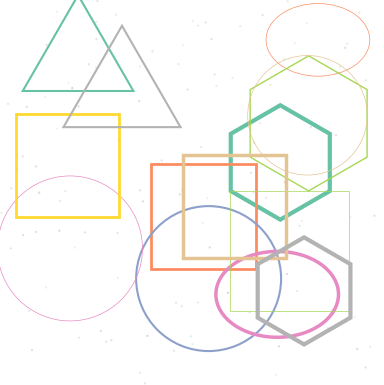[{"shape": "hexagon", "thickness": 3, "radius": 0.74, "center": [0.728, 0.578]}, {"shape": "triangle", "thickness": 1.5, "radius": 0.83, "center": [0.203, 0.847]}, {"shape": "oval", "thickness": 0.5, "radius": 0.67, "center": [0.826, 0.897]}, {"shape": "square", "thickness": 2, "radius": 0.68, "center": [0.529, 0.438]}, {"shape": "circle", "thickness": 1.5, "radius": 0.94, "center": [0.542, 0.276]}, {"shape": "circle", "thickness": 0.5, "radius": 0.94, "center": [0.182, 0.355]}, {"shape": "oval", "thickness": 2.5, "radius": 0.8, "center": [0.72, 0.235]}, {"shape": "square", "thickness": 0.5, "radius": 0.78, "center": [0.752, 0.347]}, {"shape": "hexagon", "thickness": 1, "radius": 0.88, "center": [0.802, 0.68]}, {"shape": "square", "thickness": 2, "radius": 0.67, "center": [0.176, 0.57]}, {"shape": "square", "thickness": 2.5, "radius": 0.67, "center": [0.61, 0.464]}, {"shape": "circle", "thickness": 0.5, "radius": 0.78, "center": [0.799, 0.701]}, {"shape": "hexagon", "thickness": 3, "radius": 0.7, "center": [0.79, 0.244]}, {"shape": "triangle", "thickness": 1.5, "radius": 0.88, "center": [0.317, 0.757]}]